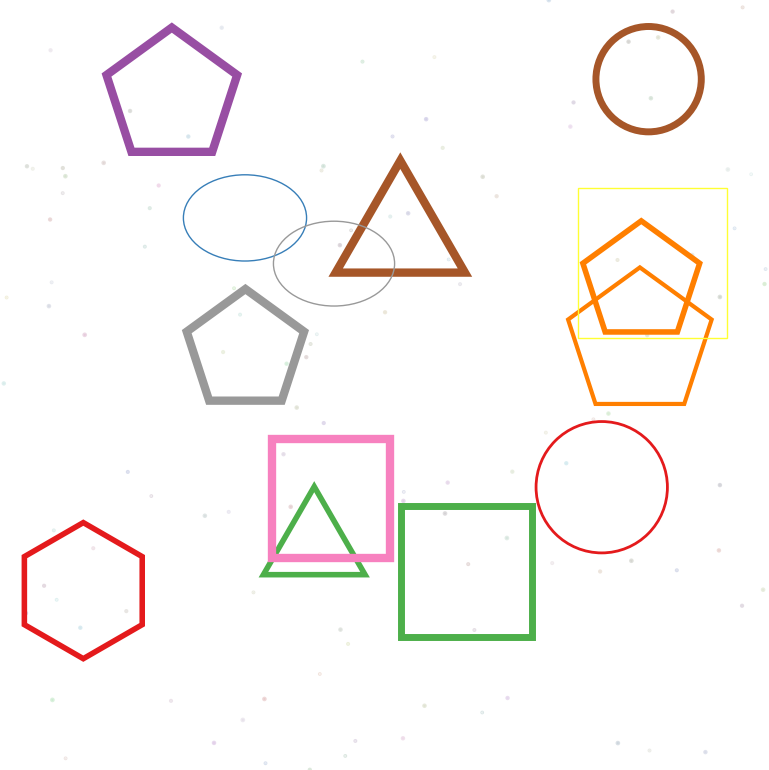[{"shape": "hexagon", "thickness": 2, "radius": 0.44, "center": [0.108, 0.233]}, {"shape": "circle", "thickness": 1, "radius": 0.43, "center": [0.781, 0.367]}, {"shape": "oval", "thickness": 0.5, "radius": 0.4, "center": [0.318, 0.717]}, {"shape": "square", "thickness": 2.5, "radius": 0.43, "center": [0.606, 0.257]}, {"shape": "triangle", "thickness": 2, "radius": 0.38, "center": [0.408, 0.292]}, {"shape": "pentagon", "thickness": 3, "radius": 0.45, "center": [0.223, 0.875]}, {"shape": "pentagon", "thickness": 2, "radius": 0.4, "center": [0.833, 0.633]}, {"shape": "pentagon", "thickness": 1.5, "radius": 0.49, "center": [0.831, 0.555]}, {"shape": "square", "thickness": 0.5, "radius": 0.49, "center": [0.847, 0.659]}, {"shape": "circle", "thickness": 2.5, "radius": 0.34, "center": [0.842, 0.897]}, {"shape": "triangle", "thickness": 3, "radius": 0.48, "center": [0.52, 0.694]}, {"shape": "square", "thickness": 3, "radius": 0.39, "center": [0.43, 0.353]}, {"shape": "oval", "thickness": 0.5, "radius": 0.39, "center": [0.434, 0.658]}, {"shape": "pentagon", "thickness": 3, "radius": 0.4, "center": [0.319, 0.545]}]